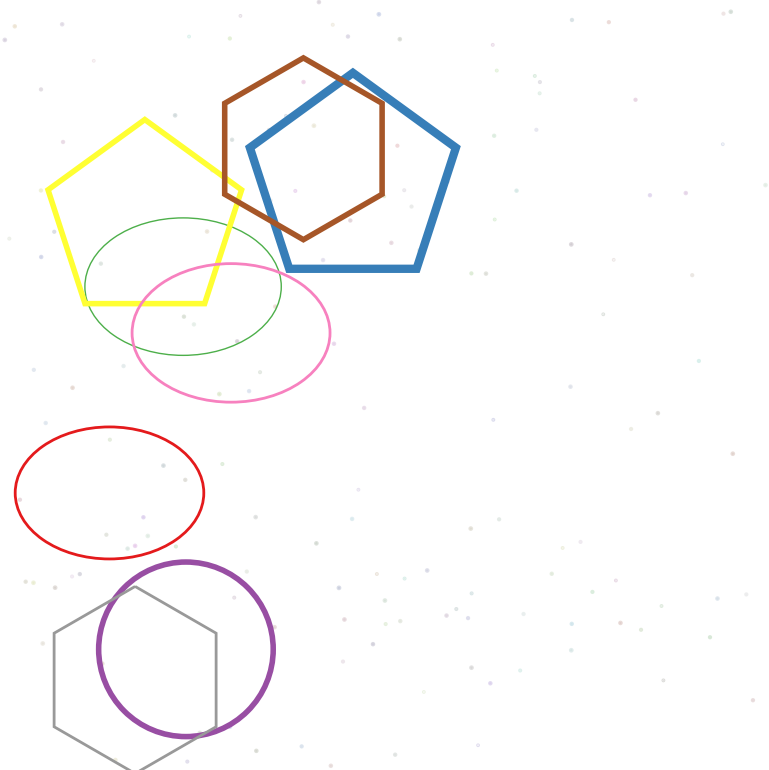[{"shape": "oval", "thickness": 1, "radius": 0.61, "center": [0.142, 0.36]}, {"shape": "pentagon", "thickness": 3, "radius": 0.7, "center": [0.458, 0.765]}, {"shape": "oval", "thickness": 0.5, "radius": 0.64, "center": [0.238, 0.628]}, {"shape": "circle", "thickness": 2, "radius": 0.57, "center": [0.241, 0.157]}, {"shape": "pentagon", "thickness": 2, "radius": 0.66, "center": [0.188, 0.713]}, {"shape": "hexagon", "thickness": 2, "radius": 0.59, "center": [0.394, 0.807]}, {"shape": "oval", "thickness": 1, "radius": 0.64, "center": [0.3, 0.568]}, {"shape": "hexagon", "thickness": 1, "radius": 0.61, "center": [0.175, 0.117]}]